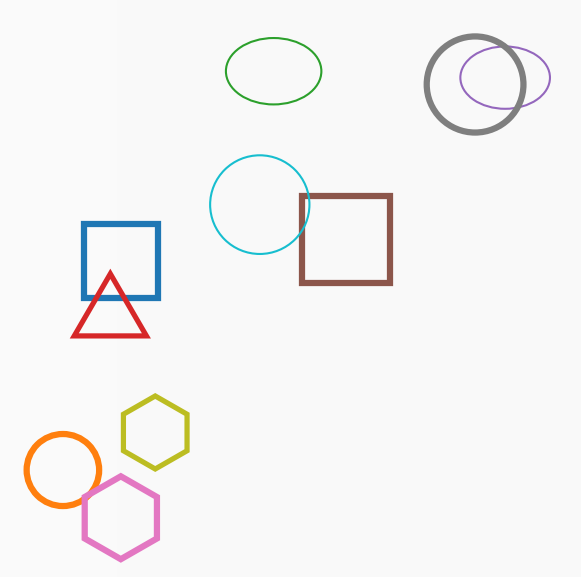[{"shape": "square", "thickness": 3, "radius": 0.32, "center": [0.208, 0.547]}, {"shape": "circle", "thickness": 3, "radius": 0.31, "center": [0.108, 0.185]}, {"shape": "oval", "thickness": 1, "radius": 0.41, "center": [0.471, 0.876]}, {"shape": "triangle", "thickness": 2.5, "radius": 0.36, "center": [0.19, 0.453]}, {"shape": "oval", "thickness": 1, "radius": 0.39, "center": [0.869, 0.865]}, {"shape": "square", "thickness": 3, "radius": 0.38, "center": [0.595, 0.584]}, {"shape": "hexagon", "thickness": 3, "radius": 0.36, "center": [0.208, 0.103]}, {"shape": "circle", "thickness": 3, "radius": 0.42, "center": [0.817, 0.853]}, {"shape": "hexagon", "thickness": 2.5, "radius": 0.32, "center": [0.267, 0.25]}, {"shape": "circle", "thickness": 1, "radius": 0.43, "center": [0.447, 0.645]}]